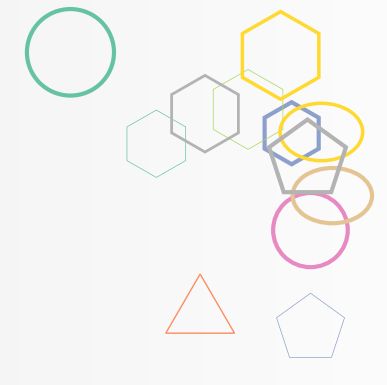[{"shape": "hexagon", "thickness": 0.5, "radius": 0.44, "center": [0.403, 0.627]}, {"shape": "circle", "thickness": 3, "radius": 0.56, "center": [0.182, 0.864]}, {"shape": "triangle", "thickness": 1, "radius": 0.51, "center": [0.516, 0.186]}, {"shape": "hexagon", "thickness": 3, "radius": 0.4, "center": [0.753, 0.654]}, {"shape": "pentagon", "thickness": 0.5, "radius": 0.46, "center": [0.801, 0.146]}, {"shape": "circle", "thickness": 3, "radius": 0.48, "center": [0.801, 0.402]}, {"shape": "hexagon", "thickness": 0.5, "radius": 0.52, "center": [0.64, 0.716]}, {"shape": "hexagon", "thickness": 2.5, "radius": 0.57, "center": [0.724, 0.856]}, {"shape": "oval", "thickness": 2.5, "radius": 0.53, "center": [0.829, 0.657]}, {"shape": "oval", "thickness": 3, "radius": 0.51, "center": [0.858, 0.492]}, {"shape": "pentagon", "thickness": 3, "radius": 0.52, "center": [0.793, 0.585]}, {"shape": "hexagon", "thickness": 2, "radius": 0.5, "center": [0.529, 0.705]}]